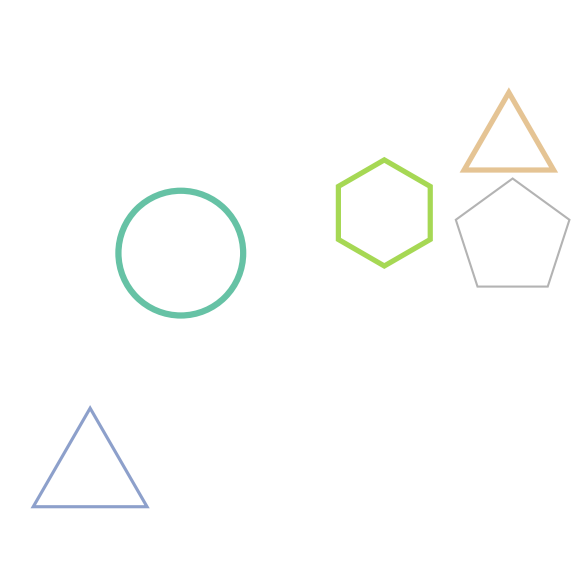[{"shape": "circle", "thickness": 3, "radius": 0.54, "center": [0.313, 0.561]}, {"shape": "triangle", "thickness": 1.5, "radius": 0.57, "center": [0.156, 0.179]}, {"shape": "hexagon", "thickness": 2.5, "radius": 0.46, "center": [0.665, 0.63]}, {"shape": "triangle", "thickness": 2.5, "radius": 0.45, "center": [0.881, 0.749]}, {"shape": "pentagon", "thickness": 1, "radius": 0.52, "center": [0.888, 0.587]}]